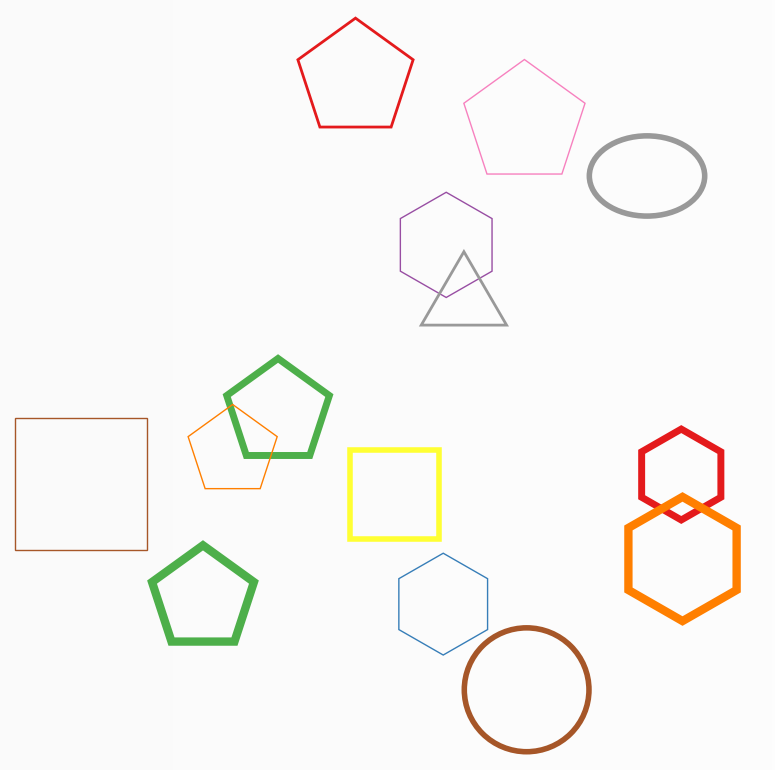[{"shape": "hexagon", "thickness": 2.5, "radius": 0.3, "center": [0.879, 0.384]}, {"shape": "pentagon", "thickness": 1, "radius": 0.39, "center": [0.459, 0.898]}, {"shape": "hexagon", "thickness": 0.5, "radius": 0.33, "center": [0.572, 0.215]}, {"shape": "pentagon", "thickness": 2.5, "radius": 0.35, "center": [0.359, 0.465]}, {"shape": "pentagon", "thickness": 3, "radius": 0.35, "center": [0.262, 0.223]}, {"shape": "hexagon", "thickness": 0.5, "radius": 0.34, "center": [0.576, 0.682]}, {"shape": "pentagon", "thickness": 0.5, "radius": 0.3, "center": [0.3, 0.414]}, {"shape": "hexagon", "thickness": 3, "radius": 0.4, "center": [0.881, 0.274]}, {"shape": "square", "thickness": 2, "radius": 0.29, "center": [0.509, 0.358]}, {"shape": "square", "thickness": 0.5, "radius": 0.43, "center": [0.104, 0.371]}, {"shape": "circle", "thickness": 2, "radius": 0.4, "center": [0.68, 0.104]}, {"shape": "pentagon", "thickness": 0.5, "radius": 0.41, "center": [0.677, 0.84]}, {"shape": "oval", "thickness": 2, "radius": 0.37, "center": [0.835, 0.771]}, {"shape": "triangle", "thickness": 1, "radius": 0.32, "center": [0.599, 0.61]}]